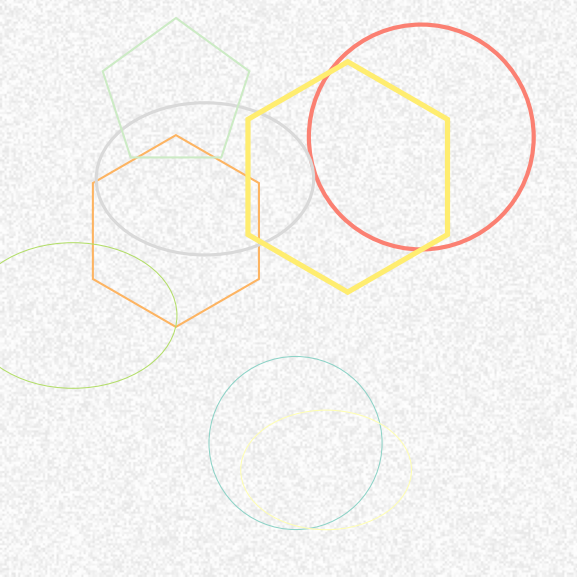[{"shape": "circle", "thickness": 0.5, "radius": 0.75, "center": [0.512, 0.232]}, {"shape": "oval", "thickness": 0.5, "radius": 0.74, "center": [0.565, 0.185]}, {"shape": "circle", "thickness": 2, "radius": 0.97, "center": [0.729, 0.762]}, {"shape": "hexagon", "thickness": 1, "radius": 0.83, "center": [0.305, 0.599]}, {"shape": "oval", "thickness": 0.5, "radius": 0.9, "center": [0.126, 0.453]}, {"shape": "oval", "thickness": 1.5, "radius": 0.94, "center": [0.355, 0.689]}, {"shape": "pentagon", "thickness": 1, "radius": 0.67, "center": [0.305, 0.835]}, {"shape": "hexagon", "thickness": 2.5, "radius": 1.0, "center": [0.602, 0.693]}]